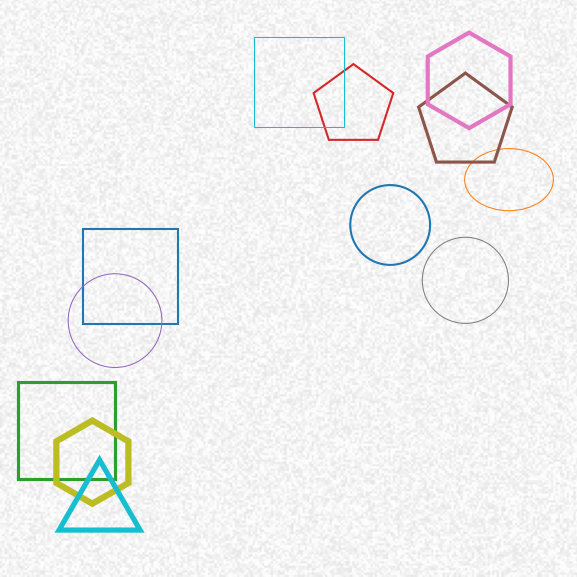[{"shape": "circle", "thickness": 1, "radius": 0.35, "center": [0.676, 0.61]}, {"shape": "square", "thickness": 1, "radius": 0.41, "center": [0.226, 0.521]}, {"shape": "oval", "thickness": 0.5, "radius": 0.38, "center": [0.881, 0.688]}, {"shape": "square", "thickness": 1.5, "radius": 0.42, "center": [0.116, 0.253]}, {"shape": "pentagon", "thickness": 1, "radius": 0.36, "center": [0.612, 0.816]}, {"shape": "circle", "thickness": 0.5, "radius": 0.41, "center": [0.199, 0.444]}, {"shape": "pentagon", "thickness": 1.5, "radius": 0.43, "center": [0.806, 0.787]}, {"shape": "hexagon", "thickness": 2, "radius": 0.41, "center": [0.812, 0.86]}, {"shape": "circle", "thickness": 0.5, "radius": 0.37, "center": [0.806, 0.514]}, {"shape": "hexagon", "thickness": 3, "radius": 0.36, "center": [0.16, 0.199]}, {"shape": "triangle", "thickness": 2.5, "radius": 0.4, "center": [0.172, 0.122]}, {"shape": "square", "thickness": 0.5, "radius": 0.39, "center": [0.518, 0.857]}]